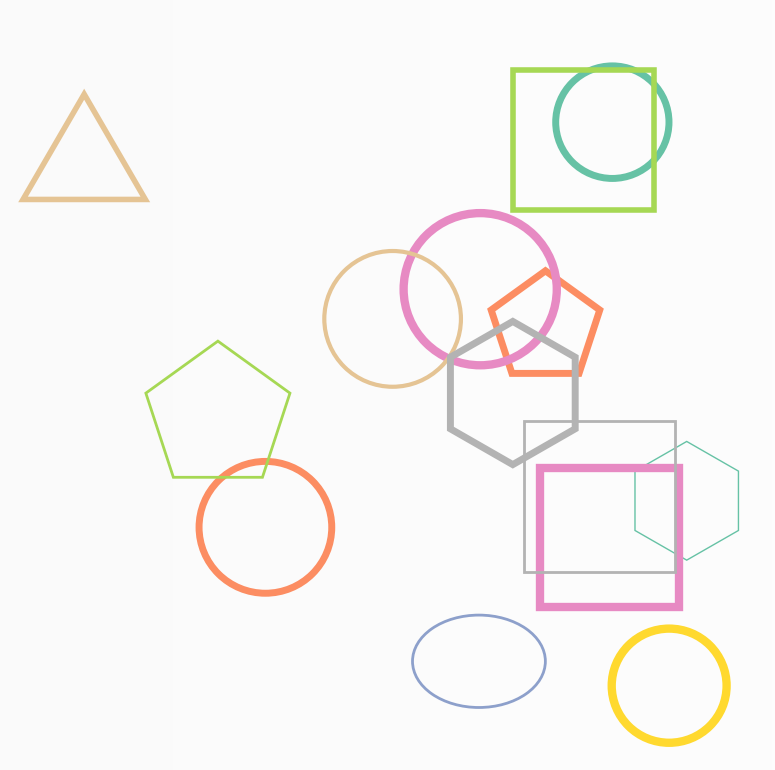[{"shape": "circle", "thickness": 2.5, "radius": 0.37, "center": [0.79, 0.841]}, {"shape": "hexagon", "thickness": 0.5, "radius": 0.39, "center": [0.886, 0.35]}, {"shape": "pentagon", "thickness": 2.5, "radius": 0.37, "center": [0.704, 0.575]}, {"shape": "circle", "thickness": 2.5, "radius": 0.43, "center": [0.342, 0.315]}, {"shape": "oval", "thickness": 1, "radius": 0.43, "center": [0.618, 0.141]}, {"shape": "square", "thickness": 3, "radius": 0.45, "center": [0.786, 0.302]}, {"shape": "circle", "thickness": 3, "radius": 0.49, "center": [0.62, 0.624]}, {"shape": "square", "thickness": 2, "radius": 0.45, "center": [0.753, 0.818]}, {"shape": "pentagon", "thickness": 1, "radius": 0.49, "center": [0.281, 0.459]}, {"shape": "circle", "thickness": 3, "radius": 0.37, "center": [0.863, 0.109]}, {"shape": "circle", "thickness": 1.5, "radius": 0.44, "center": [0.507, 0.586]}, {"shape": "triangle", "thickness": 2, "radius": 0.46, "center": [0.109, 0.787]}, {"shape": "square", "thickness": 1, "radius": 0.49, "center": [0.774, 0.355]}, {"shape": "hexagon", "thickness": 2.5, "radius": 0.46, "center": [0.662, 0.49]}]